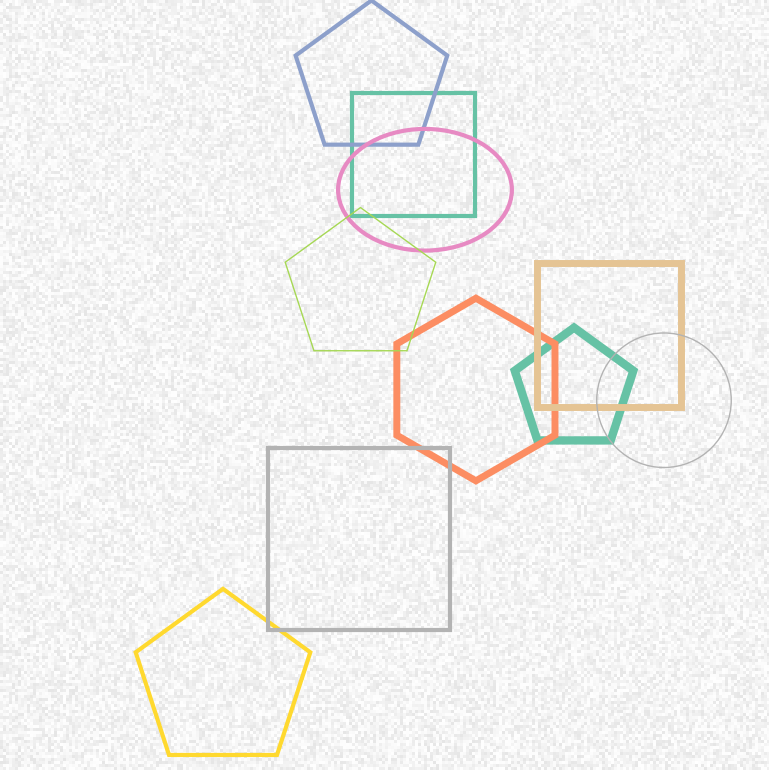[{"shape": "pentagon", "thickness": 3, "radius": 0.4, "center": [0.746, 0.494]}, {"shape": "square", "thickness": 1.5, "radius": 0.4, "center": [0.537, 0.8]}, {"shape": "hexagon", "thickness": 2.5, "radius": 0.59, "center": [0.618, 0.494]}, {"shape": "pentagon", "thickness": 1.5, "radius": 0.52, "center": [0.482, 0.896]}, {"shape": "oval", "thickness": 1.5, "radius": 0.56, "center": [0.552, 0.754]}, {"shape": "pentagon", "thickness": 0.5, "radius": 0.51, "center": [0.468, 0.628]}, {"shape": "pentagon", "thickness": 1.5, "radius": 0.6, "center": [0.29, 0.116]}, {"shape": "square", "thickness": 2.5, "radius": 0.47, "center": [0.791, 0.565]}, {"shape": "circle", "thickness": 0.5, "radius": 0.44, "center": [0.862, 0.48]}, {"shape": "square", "thickness": 1.5, "radius": 0.59, "center": [0.466, 0.301]}]